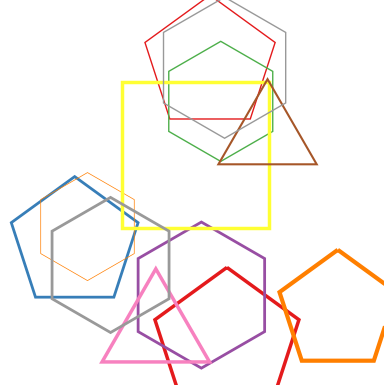[{"shape": "pentagon", "thickness": 2.5, "radius": 0.98, "center": [0.589, 0.109]}, {"shape": "pentagon", "thickness": 1, "radius": 0.89, "center": [0.546, 0.835]}, {"shape": "pentagon", "thickness": 2, "radius": 0.87, "center": [0.194, 0.368]}, {"shape": "hexagon", "thickness": 1, "radius": 0.78, "center": [0.573, 0.737]}, {"shape": "hexagon", "thickness": 2, "radius": 0.95, "center": [0.523, 0.234]}, {"shape": "hexagon", "thickness": 0.5, "radius": 0.7, "center": [0.227, 0.411]}, {"shape": "pentagon", "thickness": 3, "radius": 0.8, "center": [0.877, 0.192]}, {"shape": "square", "thickness": 2.5, "radius": 0.95, "center": [0.507, 0.597]}, {"shape": "triangle", "thickness": 1.5, "radius": 0.74, "center": [0.695, 0.647]}, {"shape": "triangle", "thickness": 2.5, "radius": 0.81, "center": [0.405, 0.14]}, {"shape": "hexagon", "thickness": 2, "radius": 0.88, "center": [0.287, 0.312]}, {"shape": "hexagon", "thickness": 1, "radius": 0.92, "center": [0.583, 0.824]}]